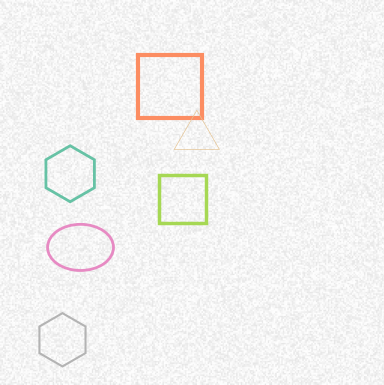[{"shape": "hexagon", "thickness": 2, "radius": 0.36, "center": [0.182, 0.549]}, {"shape": "square", "thickness": 3, "radius": 0.41, "center": [0.442, 0.775]}, {"shape": "oval", "thickness": 2, "radius": 0.43, "center": [0.209, 0.357]}, {"shape": "square", "thickness": 2.5, "radius": 0.31, "center": [0.474, 0.483]}, {"shape": "triangle", "thickness": 0.5, "radius": 0.34, "center": [0.511, 0.646]}, {"shape": "hexagon", "thickness": 1.5, "radius": 0.35, "center": [0.162, 0.117]}]